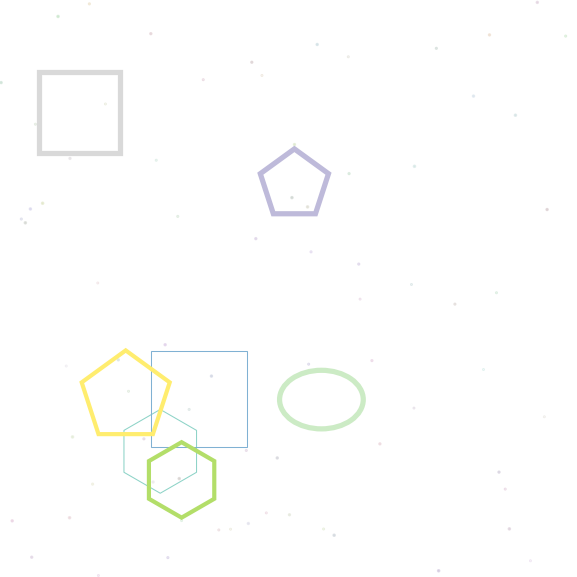[{"shape": "hexagon", "thickness": 0.5, "radius": 0.36, "center": [0.277, 0.218]}, {"shape": "pentagon", "thickness": 2.5, "radius": 0.31, "center": [0.51, 0.679]}, {"shape": "square", "thickness": 0.5, "radius": 0.42, "center": [0.344, 0.308]}, {"shape": "hexagon", "thickness": 2, "radius": 0.33, "center": [0.314, 0.168]}, {"shape": "square", "thickness": 2.5, "radius": 0.35, "center": [0.138, 0.805]}, {"shape": "oval", "thickness": 2.5, "radius": 0.36, "center": [0.557, 0.307]}, {"shape": "pentagon", "thickness": 2, "radius": 0.4, "center": [0.218, 0.312]}]